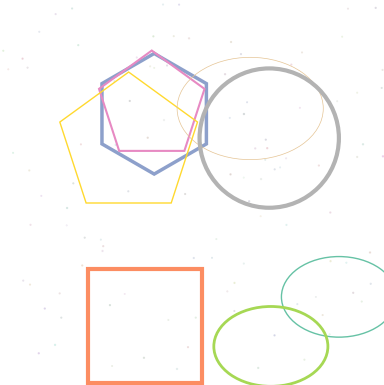[{"shape": "oval", "thickness": 1, "radius": 0.75, "center": [0.88, 0.229]}, {"shape": "square", "thickness": 3, "radius": 0.74, "center": [0.377, 0.154]}, {"shape": "hexagon", "thickness": 2.5, "radius": 0.78, "center": [0.4, 0.705]}, {"shape": "pentagon", "thickness": 1.5, "radius": 0.72, "center": [0.394, 0.725]}, {"shape": "oval", "thickness": 2, "radius": 0.74, "center": [0.704, 0.1]}, {"shape": "pentagon", "thickness": 1, "radius": 0.94, "center": [0.334, 0.625]}, {"shape": "oval", "thickness": 0.5, "radius": 0.95, "center": [0.65, 0.718]}, {"shape": "circle", "thickness": 3, "radius": 0.9, "center": [0.699, 0.641]}]